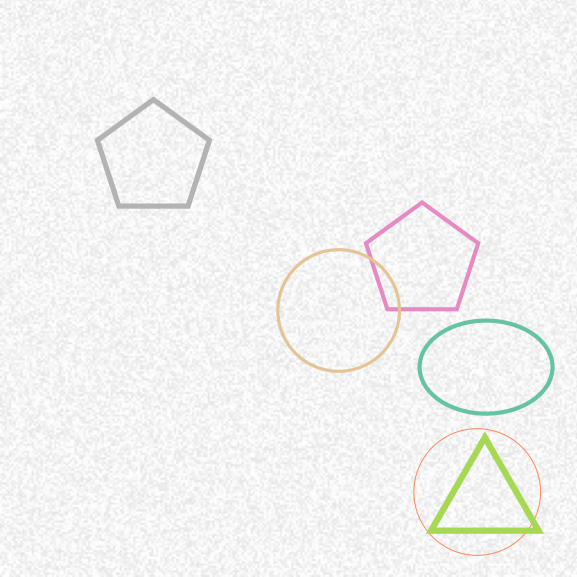[{"shape": "oval", "thickness": 2, "radius": 0.58, "center": [0.842, 0.363]}, {"shape": "circle", "thickness": 0.5, "radius": 0.55, "center": [0.826, 0.147]}, {"shape": "pentagon", "thickness": 2, "radius": 0.51, "center": [0.731, 0.546]}, {"shape": "triangle", "thickness": 3, "radius": 0.54, "center": [0.84, 0.134]}, {"shape": "circle", "thickness": 1.5, "radius": 0.53, "center": [0.586, 0.462]}, {"shape": "pentagon", "thickness": 2.5, "radius": 0.51, "center": [0.266, 0.725]}]